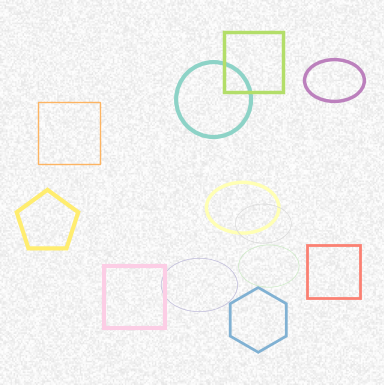[{"shape": "circle", "thickness": 3, "radius": 0.49, "center": [0.555, 0.741]}, {"shape": "oval", "thickness": 2.5, "radius": 0.47, "center": [0.63, 0.46]}, {"shape": "oval", "thickness": 0.5, "radius": 0.5, "center": [0.518, 0.26]}, {"shape": "square", "thickness": 2, "radius": 0.35, "center": [0.866, 0.294]}, {"shape": "hexagon", "thickness": 2, "radius": 0.42, "center": [0.671, 0.169]}, {"shape": "square", "thickness": 1, "radius": 0.41, "center": [0.179, 0.655]}, {"shape": "square", "thickness": 2.5, "radius": 0.39, "center": [0.658, 0.839]}, {"shape": "square", "thickness": 3, "radius": 0.4, "center": [0.349, 0.229]}, {"shape": "oval", "thickness": 0.5, "radius": 0.36, "center": [0.684, 0.419]}, {"shape": "oval", "thickness": 2.5, "radius": 0.39, "center": [0.869, 0.791]}, {"shape": "oval", "thickness": 0.5, "radius": 0.39, "center": [0.698, 0.309]}, {"shape": "pentagon", "thickness": 3, "radius": 0.42, "center": [0.123, 0.423]}]